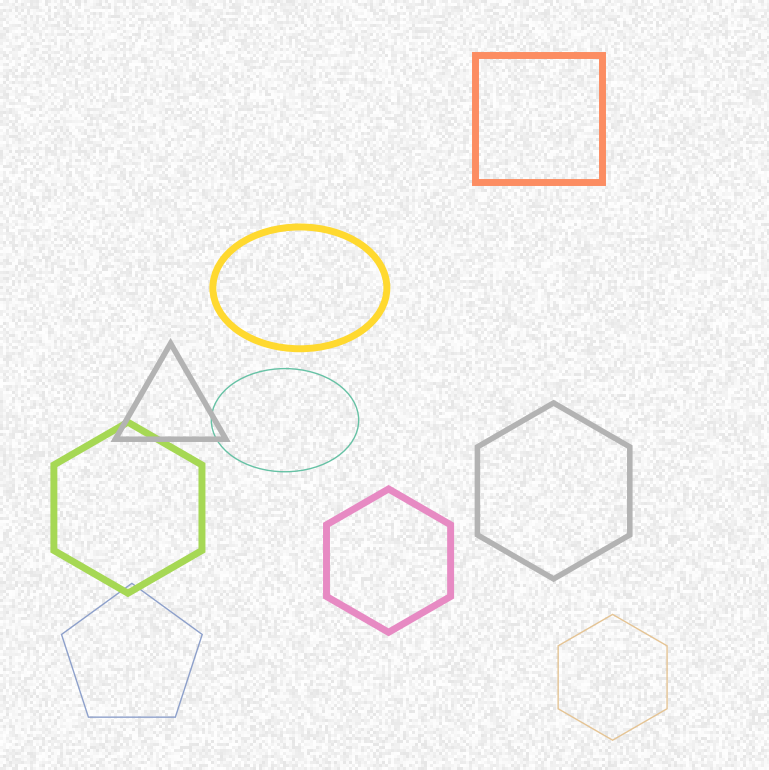[{"shape": "oval", "thickness": 0.5, "radius": 0.48, "center": [0.37, 0.454]}, {"shape": "square", "thickness": 2.5, "radius": 0.41, "center": [0.7, 0.846]}, {"shape": "pentagon", "thickness": 0.5, "radius": 0.48, "center": [0.171, 0.146]}, {"shape": "hexagon", "thickness": 2.5, "radius": 0.47, "center": [0.505, 0.272]}, {"shape": "hexagon", "thickness": 2.5, "radius": 0.56, "center": [0.166, 0.341]}, {"shape": "oval", "thickness": 2.5, "radius": 0.56, "center": [0.389, 0.626]}, {"shape": "hexagon", "thickness": 0.5, "radius": 0.41, "center": [0.796, 0.12]}, {"shape": "hexagon", "thickness": 2, "radius": 0.57, "center": [0.719, 0.362]}, {"shape": "triangle", "thickness": 2, "radius": 0.41, "center": [0.222, 0.471]}]